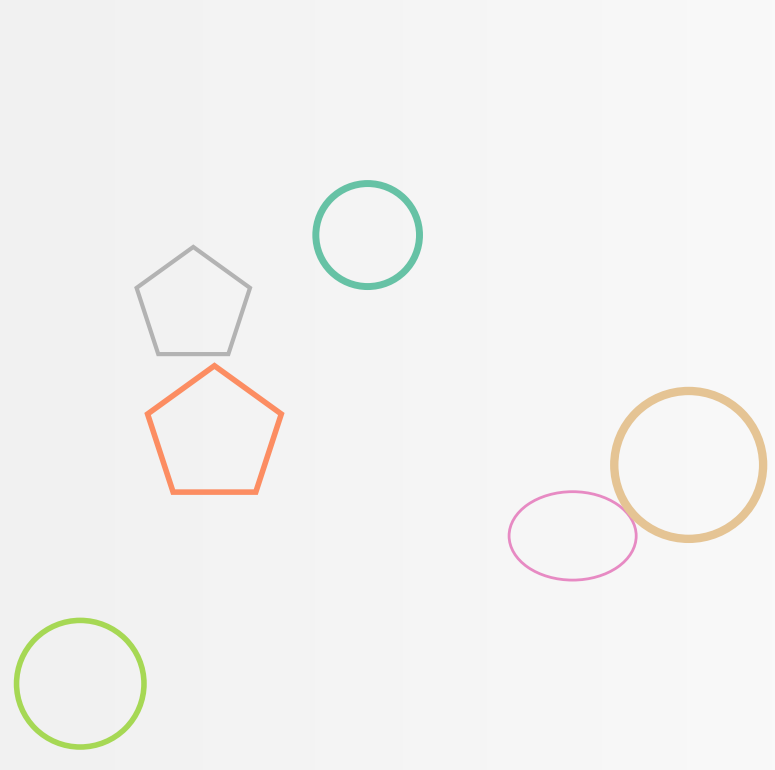[{"shape": "circle", "thickness": 2.5, "radius": 0.33, "center": [0.474, 0.695]}, {"shape": "pentagon", "thickness": 2, "radius": 0.45, "center": [0.277, 0.434]}, {"shape": "oval", "thickness": 1, "radius": 0.41, "center": [0.739, 0.304]}, {"shape": "circle", "thickness": 2, "radius": 0.41, "center": [0.104, 0.112]}, {"shape": "circle", "thickness": 3, "radius": 0.48, "center": [0.889, 0.396]}, {"shape": "pentagon", "thickness": 1.5, "radius": 0.38, "center": [0.249, 0.602]}]